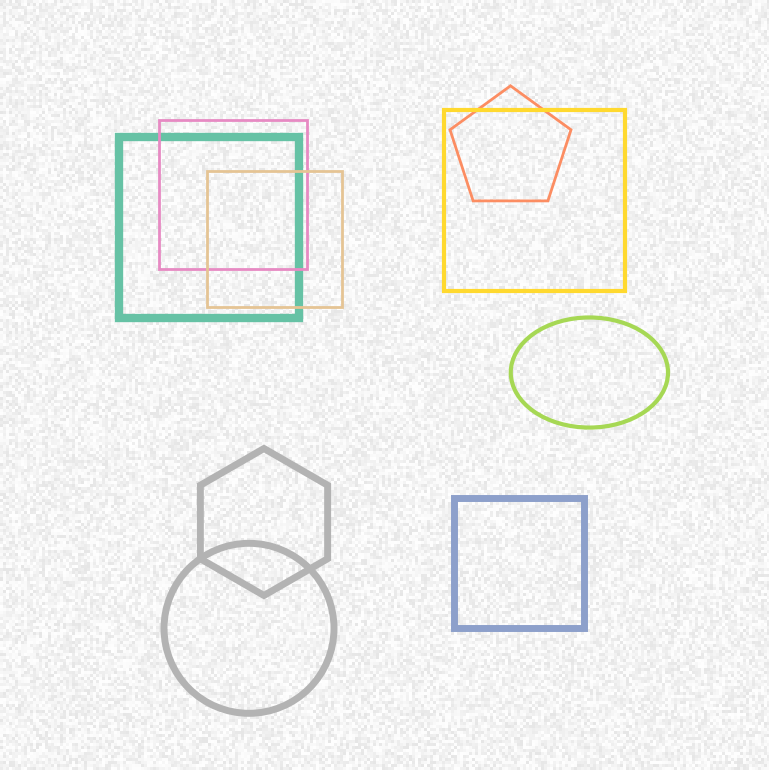[{"shape": "square", "thickness": 3, "radius": 0.59, "center": [0.272, 0.704]}, {"shape": "pentagon", "thickness": 1, "radius": 0.41, "center": [0.663, 0.806]}, {"shape": "square", "thickness": 2.5, "radius": 0.42, "center": [0.674, 0.269]}, {"shape": "square", "thickness": 1, "radius": 0.48, "center": [0.303, 0.747]}, {"shape": "oval", "thickness": 1.5, "radius": 0.51, "center": [0.765, 0.516]}, {"shape": "square", "thickness": 1.5, "radius": 0.59, "center": [0.694, 0.739]}, {"shape": "square", "thickness": 1, "radius": 0.44, "center": [0.356, 0.689]}, {"shape": "hexagon", "thickness": 2.5, "radius": 0.48, "center": [0.343, 0.322]}, {"shape": "circle", "thickness": 2.5, "radius": 0.55, "center": [0.323, 0.184]}]